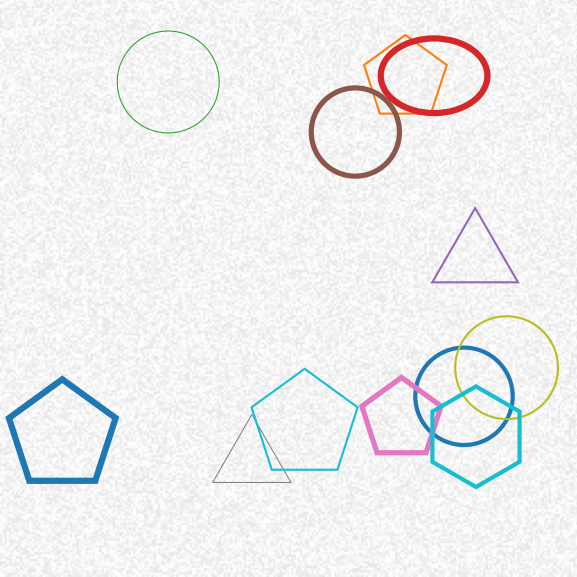[{"shape": "circle", "thickness": 2, "radius": 0.42, "center": [0.803, 0.313]}, {"shape": "pentagon", "thickness": 3, "radius": 0.49, "center": [0.108, 0.245]}, {"shape": "pentagon", "thickness": 1, "radius": 0.38, "center": [0.702, 0.863]}, {"shape": "circle", "thickness": 0.5, "radius": 0.44, "center": [0.291, 0.857]}, {"shape": "oval", "thickness": 3, "radius": 0.46, "center": [0.752, 0.868]}, {"shape": "triangle", "thickness": 1, "radius": 0.43, "center": [0.823, 0.553]}, {"shape": "circle", "thickness": 2.5, "radius": 0.38, "center": [0.615, 0.77]}, {"shape": "pentagon", "thickness": 2.5, "radius": 0.36, "center": [0.695, 0.273]}, {"shape": "triangle", "thickness": 0.5, "radius": 0.39, "center": [0.436, 0.203]}, {"shape": "circle", "thickness": 1, "radius": 0.45, "center": [0.877, 0.362]}, {"shape": "hexagon", "thickness": 2, "radius": 0.44, "center": [0.824, 0.243]}, {"shape": "pentagon", "thickness": 1, "radius": 0.48, "center": [0.527, 0.264]}]